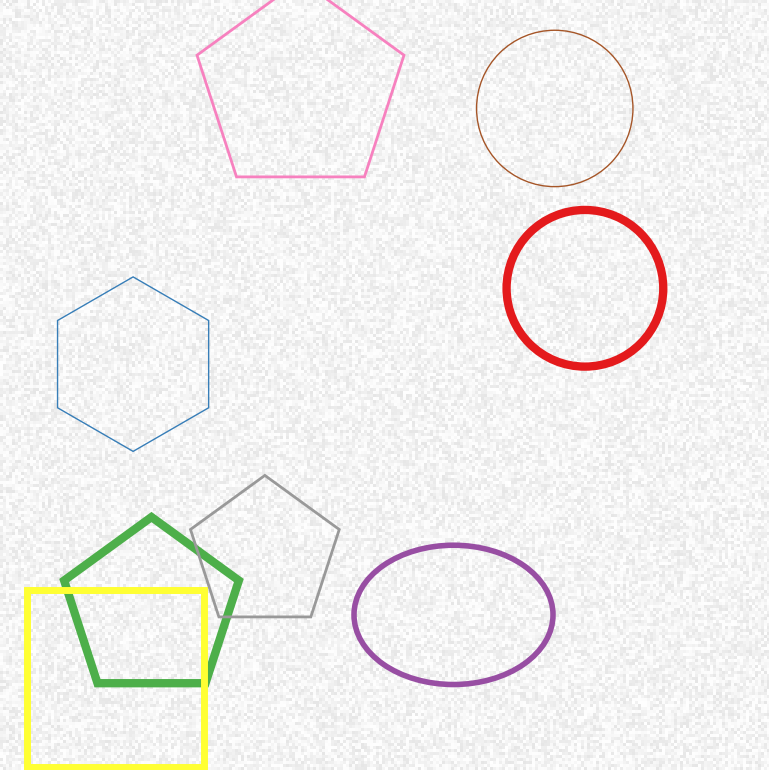[{"shape": "circle", "thickness": 3, "radius": 0.51, "center": [0.76, 0.626]}, {"shape": "hexagon", "thickness": 0.5, "radius": 0.57, "center": [0.173, 0.527]}, {"shape": "pentagon", "thickness": 3, "radius": 0.6, "center": [0.197, 0.209]}, {"shape": "oval", "thickness": 2, "radius": 0.65, "center": [0.589, 0.201]}, {"shape": "square", "thickness": 2.5, "radius": 0.57, "center": [0.15, 0.119]}, {"shape": "circle", "thickness": 0.5, "radius": 0.51, "center": [0.72, 0.859]}, {"shape": "pentagon", "thickness": 1, "radius": 0.71, "center": [0.39, 0.885]}, {"shape": "pentagon", "thickness": 1, "radius": 0.51, "center": [0.344, 0.281]}]